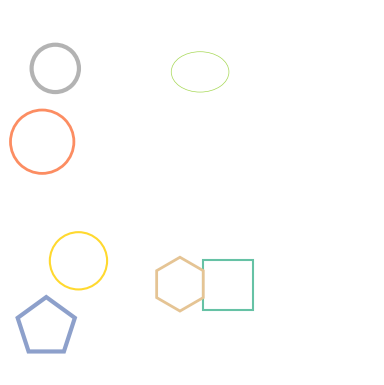[{"shape": "square", "thickness": 1.5, "radius": 0.32, "center": [0.591, 0.26]}, {"shape": "circle", "thickness": 2, "radius": 0.41, "center": [0.11, 0.632]}, {"shape": "pentagon", "thickness": 3, "radius": 0.39, "center": [0.12, 0.15]}, {"shape": "oval", "thickness": 0.5, "radius": 0.37, "center": [0.52, 0.813]}, {"shape": "circle", "thickness": 1.5, "radius": 0.37, "center": [0.204, 0.323]}, {"shape": "hexagon", "thickness": 2, "radius": 0.35, "center": [0.467, 0.262]}, {"shape": "circle", "thickness": 3, "radius": 0.31, "center": [0.144, 0.822]}]